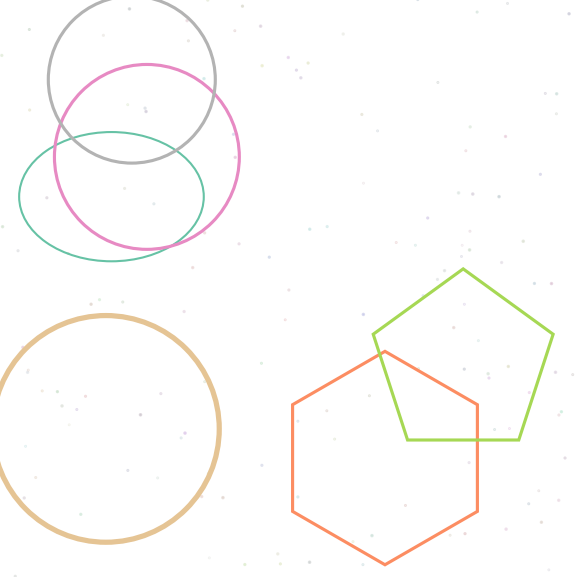[{"shape": "oval", "thickness": 1, "radius": 0.8, "center": [0.193, 0.659]}, {"shape": "hexagon", "thickness": 1.5, "radius": 0.92, "center": [0.667, 0.206]}, {"shape": "circle", "thickness": 1.5, "radius": 0.8, "center": [0.254, 0.727]}, {"shape": "pentagon", "thickness": 1.5, "radius": 0.82, "center": [0.802, 0.37]}, {"shape": "circle", "thickness": 2.5, "radius": 0.98, "center": [0.183, 0.256]}, {"shape": "circle", "thickness": 1.5, "radius": 0.72, "center": [0.228, 0.861]}]